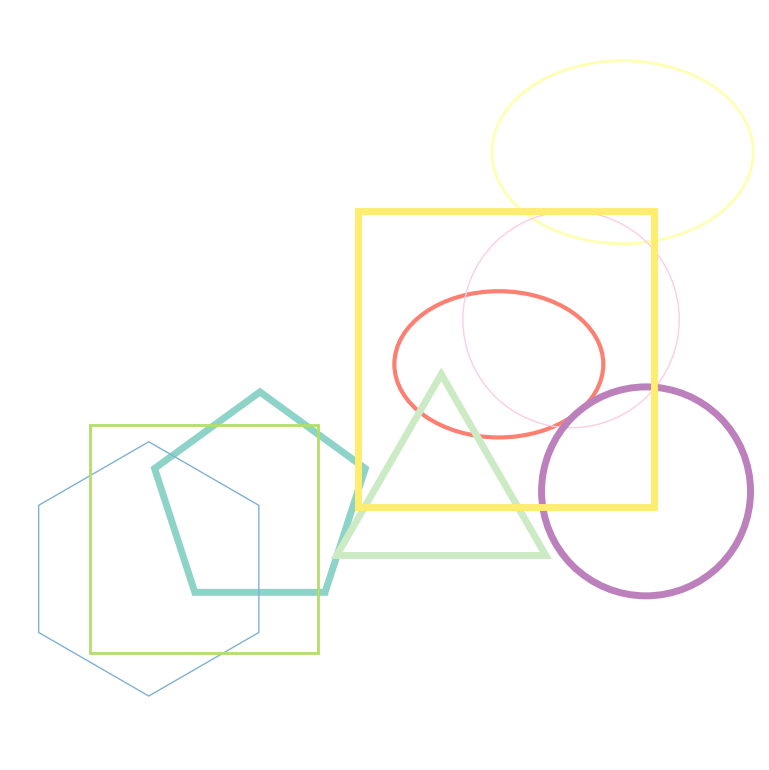[{"shape": "pentagon", "thickness": 2.5, "radius": 0.72, "center": [0.338, 0.347]}, {"shape": "oval", "thickness": 1, "radius": 0.85, "center": [0.809, 0.802]}, {"shape": "oval", "thickness": 1.5, "radius": 0.68, "center": [0.648, 0.527]}, {"shape": "hexagon", "thickness": 0.5, "radius": 0.83, "center": [0.193, 0.261]}, {"shape": "square", "thickness": 1, "radius": 0.74, "center": [0.265, 0.3]}, {"shape": "circle", "thickness": 0.5, "radius": 0.7, "center": [0.742, 0.585]}, {"shape": "circle", "thickness": 2.5, "radius": 0.68, "center": [0.839, 0.362]}, {"shape": "triangle", "thickness": 2.5, "radius": 0.78, "center": [0.573, 0.357]}, {"shape": "square", "thickness": 2.5, "radius": 0.96, "center": [0.657, 0.534]}]